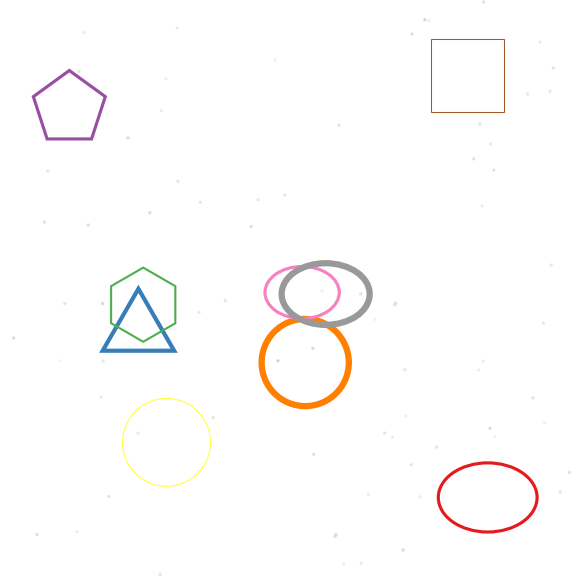[{"shape": "oval", "thickness": 1.5, "radius": 0.43, "center": [0.845, 0.138]}, {"shape": "triangle", "thickness": 2, "radius": 0.36, "center": [0.24, 0.428]}, {"shape": "hexagon", "thickness": 1, "radius": 0.32, "center": [0.248, 0.472]}, {"shape": "pentagon", "thickness": 1.5, "radius": 0.33, "center": [0.12, 0.812]}, {"shape": "circle", "thickness": 3, "radius": 0.38, "center": [0.529, 0.371]}, {"shape": "circle", "thickness": 0.5, "radius": 0.38, "center": [0.288, 0.233]}, {"shape": "square", "thickness": 0.5, "radius": 0.32, "center": [0.81, 0.869]}, {"shape": "oval", "thickness": 1.5, "radius": 0.32, "center": [0.523, 0.493]}, {"shape": "oval", "thickness": 3, "radius": 0.38, "center": [0.564, 0.49]}]